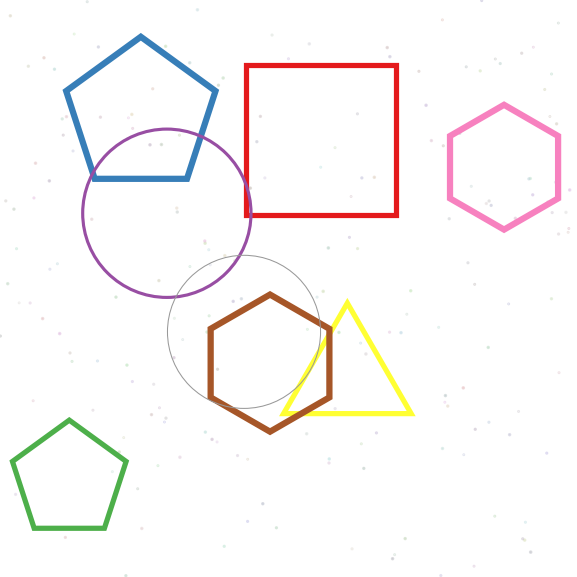[{"shape": "square", "thickness": 2.5, "radius": 0.65, "center": [0.556, 0.757]}, {"shape": "pentagon", "thickness": 3, "radius": 0.68, "center": [0.244, 0.799]}, {"shape": "pentagon", "thickness": 2.5, "radius": 0.52, "center": [0.12, 0.168]}, {"shape": "circle", "thickness": 1.5, "radius": 0.73, "center": [0.289, 0.63]}, {"shape": "triangle", "thickness": 2.5, "radius": 0.64, "center": [0.601, 0.347]}, {"shape": "hexagon", "thickness": 3, "radius": 0.59, "center": [0.468, 0.37]}, {"shape": "hexagon", "thickness": 3, "radius": 0.54, "center": [0.873, 0.71]}, {"shape": "circle", "thickness": 0.5, "radius": 0.66, "center": [0.423, 0.424]}]